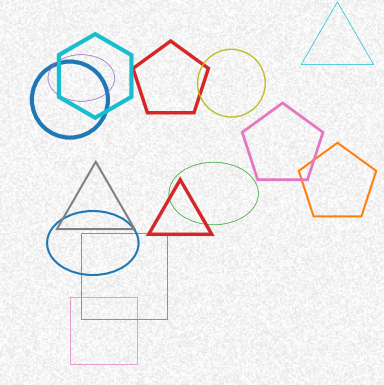[{"shape": "oval", "thickness": 1.5, "radius": 0.59, "center": [0.241, 0.369]}, {"shape": "circle", "thickness": 3, "radius": 0.49, "center": [0.182, 0.741]}, {"shape": "pentagon", "thickness": 1.5, "radius": 0.53, "center": [0.877, 0.523]}, {"shape": "oval", "thickness": 0.5, "radius": 0.58, "center": [0.555, 0.497]}, {"shape": "triangle", "thickness": 2.5, "radius": 0.47, "center": [0.468, 0.439]}, {"shape": "pentagon", "thickness": 2.5, "radius": 0.51, "center": [0.443, 0.79]}, {"shape": "oval", "thickness": 0.5, "radius": 0.43, "center": [0.211, 0.797]}, {"shape": "square", "thickness": 0.5, "radius": 0.56, "center": [0.321, 0.282]}, {"shape": "pentagon", "thickness": 2, "radius": 0.55, "center": [0.734, 0.622]}, {"shape": "square", "thickness": 0.5, "radius": 0.44, "center": [0.269, 0.141]}, {"shape": "triangle", "thickness": 1.5, "radius": 0.58, "center": [0.249, 0.463]}, {"shape": "circle", "thickness": 1, "radius": 0.44, "center": [0.601, 0.784]}, {"shape": "triangle", "thickness": 0.5, "radius": 0.54, "center": [0.876, 0.886]}, {"shape": "hexagon", "thickness": 3, "radius": 0.54, "center": [0.247, 0.803]}]